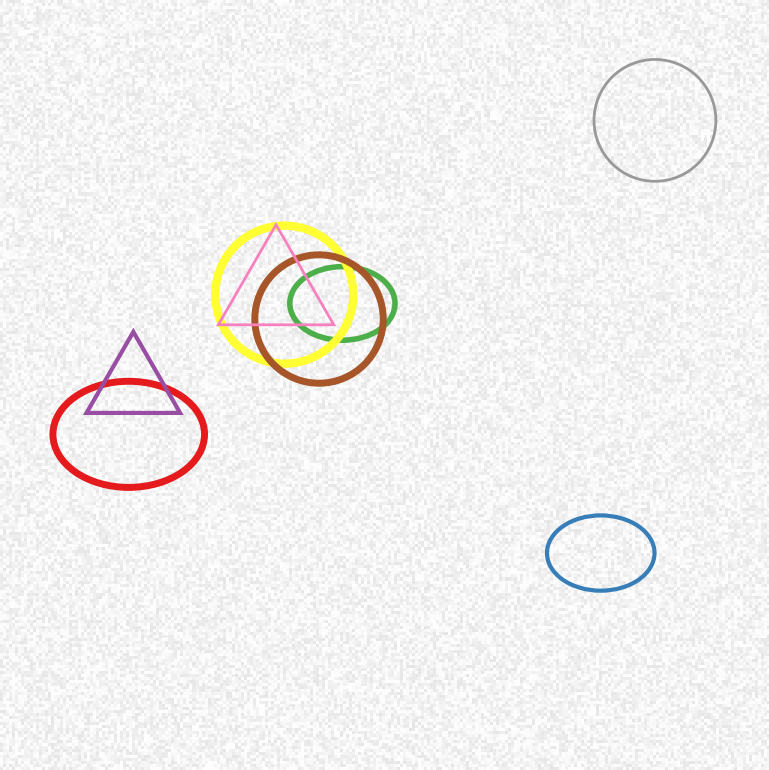[{"shape": "oval", "thickness": 2.5, "radius": 0.49, "center": [0.167, 0.436]}, {"shape": "oval", "thickness": 1.5, "radius": 0.35, "center": [0.78, 0.282]}, {"shape": "oval", "thickness": 2, "radius": 0.34, "center": [0.445, 0.606]}, {"shape": "triangle", "thickness": 1.5, "radius": 0.35, "center": [0.173, 0.499]}, {"shape": "circle", "thickness": 3, "radius": 0.45, "center": [0.369, 0.617]}, {"shape": "circle", "thickness": 2.5, "radius": 0.42, "center": [0.414, 0.586]}, {"shape": "triangle", "thickness": 1, "radius": 0.43, "center": [0.358, 0.622]}, {"shape": "circle", "thickness": 1, "radius": 0.4, "center": [0.851, 0.844]}]